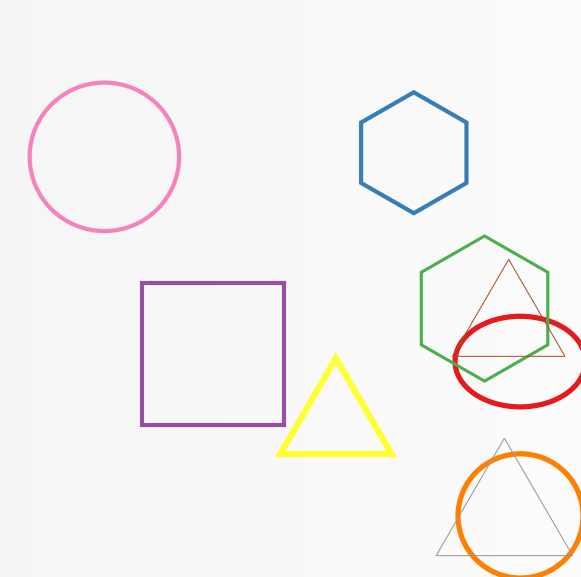[{"shape": "oval", "thickness": 2.5, "radius": 0.56, "center": [0.895, 0.373]}, {"shape": "hexagon", "thickness": 2, "radius": 0.52, "center": [0.712, 0.735]}, {"shape": "hexagon", "thickness": 1.5, "radius": 0.63, "center": [0.834, 0.465]}, {"shape": "square", "thickness": 2, "radius": 0.61, "center": [0.367, 0.386]}, {"shape": "circle", "thickness": 2.5, "radius": 0.54, "center": [0.896, 0.106]}, {"shape": "triangle", "thickness": 3, "radius": 0.55, "center": [0.578, 0.268]}, {"shape": "triangle", "thickness": 0.5, "radius": 0.56, "center": [0.875, 0.438]}, {"shape": "circle", "thickness": 2, "radius": 0.64, "center": [0.18, 0.728]}, {"shape": "triangle", "thickness": 0.5, "radius": 0.68, "center": [0.868, 0.105]}]